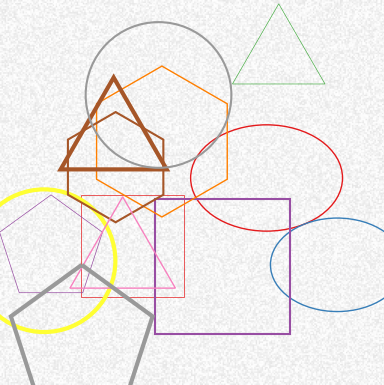[{"shape": "square", "thickness": 0.5, "radius": 0.67, "center": [0.345, 0.361]}, {"shape": "oval", "thickness": 1, "radius": 0.99, "center": [0.692, 0.538]}, {"shape": "oval", "thickness": 1, "radius": 0.87, "center": [0.876, 0.312]}, {"shape": "triangle", "thickness": 0.5, "radius": 0.69, "center": [0.724, 0.851]}, {"shape": "square", "thickness": 1.5, "radius": 0.88, "center": [0.578, 0.308]}, {"shape": "pentagon", "thickness": 0.5, "radius": 0.7, "center": [0.133, 0.353]}, {"shape": "hexagon", "thickness": 1, "radius": 0.98, "center": [0.421, 0.632]}, {"shape": "circle", "thickness": 3, "radius": 0.93, "center": [0.114, 0.323]}, {"shape": "hexagon", "thickness": 1.5, "radius": 0.72, "center": [0.3, 0.566]}, {"shape": "triangle", "thickness": 3, "radius": 0.8, "center": [0.295, 0.64]}, {"shape": "triangle", "thickness": 1, "radius": 0.79, "center": [0.319, 0.331]}, {"shape": "circle", "thickness": 1.5, "radius": 0.95, "center": [0.412, 0.753]}, {"shape": "pentagon", "thickness": 3, "radius": 0.97, "center": [0.212, 0.118]}]